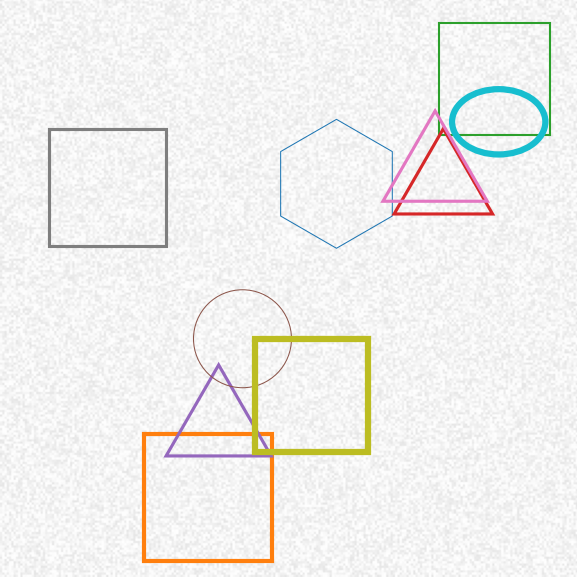[{"shape": "hexagon", "thickness": 0.5, "radius": 0.56, "center": [0.583, 0.681]}, {"shape": "square", "thickness": 2, "radius": 0.55, "center": [0.361, 0.138]}, {"shape": "square", "thickness": 1, "radius": 0.48, "center": [0.856, 0.862]}, {"shape": "triangle", "thickness": 1.5, "radius": 0.49, "center": [0.768, 0.678]}, {"shape": "triangle", "thickness": 1.5, "radius": 0.53, "center": [0.379, 0.262]}, {"shape": "circle", "thickness": 0.5, "radius": 0.42, "center": [0.42, 0.413]}, {"shape": "triangle", "thickness": 1.5, "radius": 0.52, "center": [0.753, 0.703]}, {"shape": "square", "thickness": 1.5, "radius": 0.51, "center": [0.187, 0.675]}, {"shape": "square", "thickness": 3, "radius": 0.49, "center": [0.539, 0.315]}, {"shape": "oval", "thickness": 3, "radius": 0.4, "center": [0.864, 0.788]}]